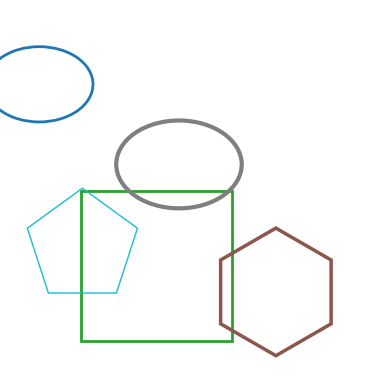[{"shape": "oval", "thickness": 2, "radius": 0.7, "center": [0.102, 0.781]}, {"shape": "square", "thickness": 2, "radius": 0.98, "center": [0.407, 0.309]}, {"shape": "hexagon", "thickness": 2.5, "radius": 0.83, "center": [0.717, 0.242]}, {"shape": "oval", "thickness": 3, "radius": 0.81, "center": [0.465, 0.573]}, {"shape": "pentagon", "thickness": 1, "radius": 0.75, "center": [0.214, 0.361]}]